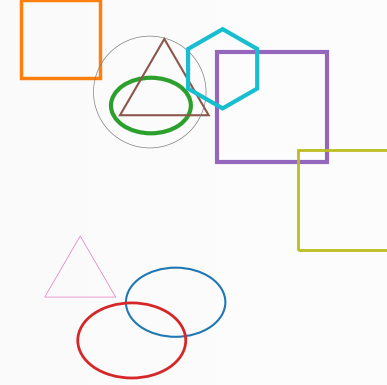[{"shape": "oval", "thickness": 1.5, "radius": 0.64, "center": [0.453, 0.215]}, {"shape": "square", "thickness": 2.5, "radius": 0.51, "center": [0.156, 0.899]}, {"shape": "oval", "thickness": 3, "radius": 0.52, "center": [0.389, 0.726]}, {"shape": "oval", "thickness": 2, "radius": 0.7, "center": [0.34, 0.116]}, {"shape": "square", "thickness": 3, "radius": 0.71, "center": [0.702, 0.722]}, {"shape": "triangle", "thickness": 1.5, "radius": 0.66, "center": [0.424, 0.767]}, {"shape": "triangle", "thickness": 0.5, "radius": 0.53, "center": [0.207, 0.281]}, {"shape": "circle", "thickness": 0.5, "radius": 0.73, "center": [0.387, 0.761]}, {"shape": "square", "thickness": 2, "radius": 0.65, "center": [0.9, 0.481]}, {"shape": "hexagon", "thickness": 3, "radius": 0.51, "center": [0.575, 0.821]}]